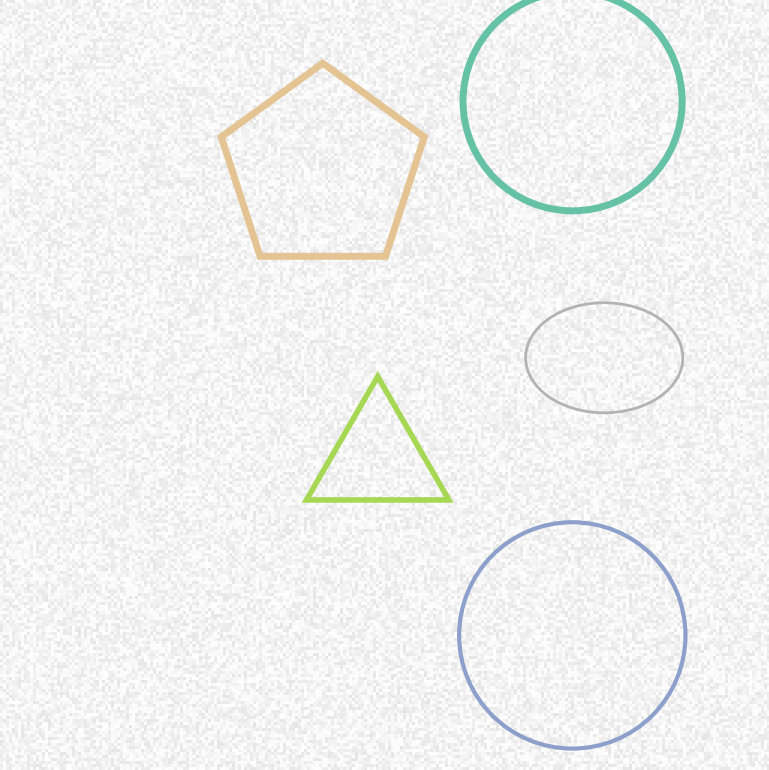[{"shape": "circle", "thickness": 2.5, "radius": 0.71, "center": [0.744, 0.868]}, {"shape": "circle", "thickness": 1.5, "radius": 0.73, "center": [0.743, 0.175]}, {"shape": "triangle", "thickness": 2, "radius": 0.53, "center": [0.491, 0.404]}, {"shape": "pentagon", "thickness": 2.5, "radius": 0.69, "center": [0.419, 0.779]}, {"shape": "oval", "thickness": 1, "radius": 0.51, "center": [0.785, 0.535]}]